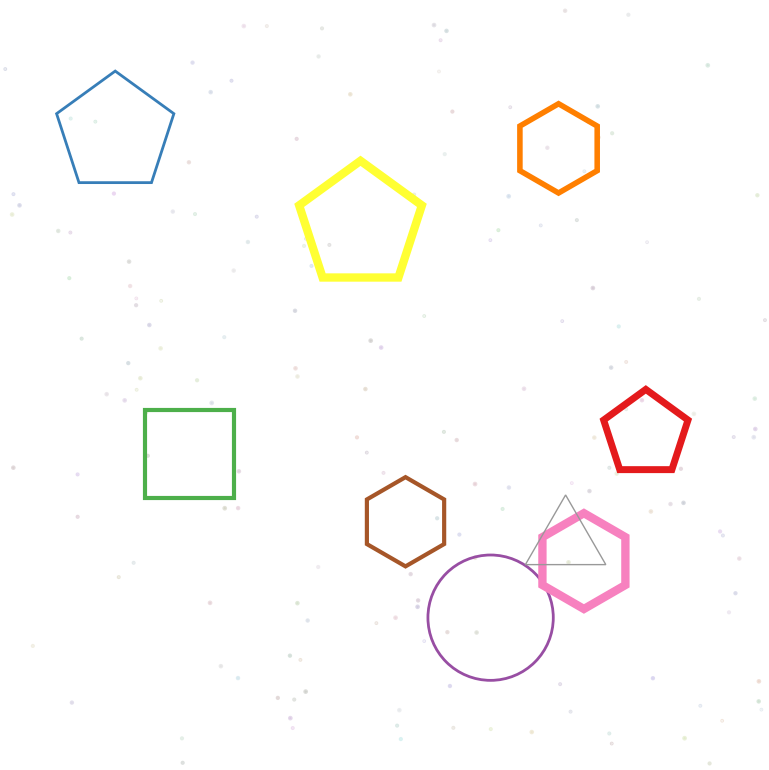[{"shape": "pentagon", "thickness": 2.5, "radius": 0.29, "center": [0.839, 0.437]}, {"shape": "pentagon", "thickness": 1, "radius": 0.4, "center": [0.15, 0.828]}, {"shape": "square", "thickness": 1.5, "radius": 0.29, "center": [0.246, 0.41]}, {"shape": "circle", "thickness": 1, "radius": 0.41, "center": [0.637, 0.198]}, {"shape": "hexagon", "thickness": 2, "radius": 0.29, "center": [0.725, 0.807]}, {"shape": "pentagon", "thickness": 3, "radius": 0.42, "center": [0.468, 0.707]}, {"shape": "hexagon", "thickness": 1.5, "radius": 0.29, "center": [0.527, 0.322]}, {"shape": "hexagon", "thickness": 3, "radius": 0.31, "center": [0.758, 0.271]}, {"shape": "triangle", "thickness": 0.5, "radius": 0.3, "center": [0.735, 0.297]}]